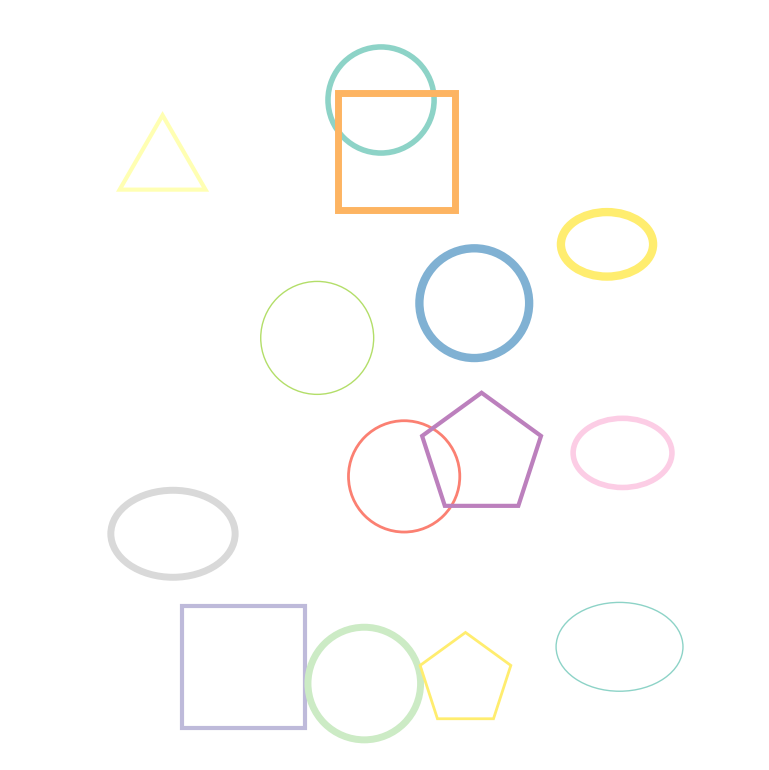[{"shape": "circle", "thickness": 2, "radius": 0.34, "center": [0.495, 0.87]}, {"shape": "oval", "thickness": 0.5, "radius": 0.41, "center": [0.805, 0.16]}, {"shape": "triangle", "thickness": 1.5, "radius": 0.32, "center": [0.211, 0.786]}, {"shape": "square", "thickness": 1.5, "radius": 0.4, "center": [0.317, 0.134]}, {"shape": "circle", "thickness": 1, "radius": 0.36, "center": [0.525, 0.381]}, {"shape": "circle", "thickness": 3, "radius": 0.36, "center": [0.616, 0.606]}, {"shape": "square", "thickness": 2.5, "radius": 0.38, "center": [0.515, 0.803]}, {"shape": "circle", "thickness": 0.5, "radius": 0.37, "center": [0.412, 0.561]}, {"shape": "oval", "thickness": 2, "radius": 0.32, "center": [0.808, 0.412]}, {"shape": "oval", "thickness": 2.5, "radius": 0.4, "center": [0.225, 0.307]}, {"shape": "pentagon", "thickness": 1.5, "radius": 0.41, "center": [0.625, 0.409]}, {"shape": "circle", "thickness": 2.5, "radius": 0.37, "center": [0.473, 0.112]}, {"shape": "pentagon", "thickness": 1, "radius": 0.31, "center": [0.605, 0.117]}, {"shape": "oval", "thickness": 3, "radius": 0.3, "center": [0.788, 0.683]}]